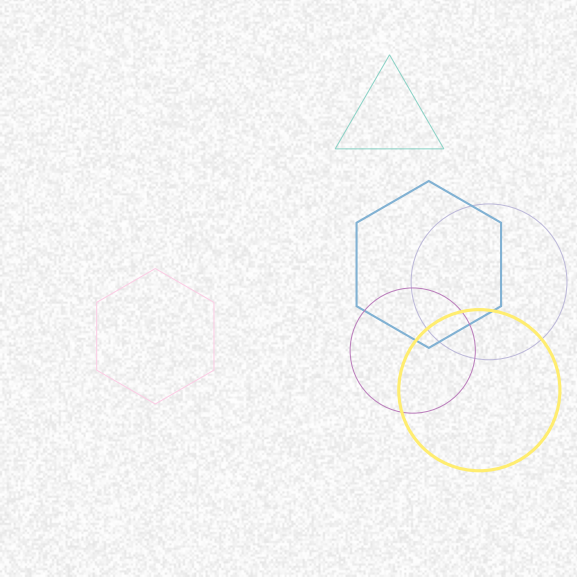[{"shape": "triangle", "thickness": 0.5, "radius": 0.54, "center": [0.675, 0.796]}, {"shape": "circle", "thickness": 0.5, "radius": 0.67, "center": [0.847, 0.511]}, {"shape": "hexagon", "thickness": 1, "radius": 0.72, "center": [0.743, 0.541]}, {"shape": "hexagon", "thickness": 0.5, "radius": 0.59, "center": [0.269, 0.417]}, {"shape": "circle", "thickness": 0.5, "radius": 0.54, "center": [0.715, 0.392]}, {"shape": "circle", "thickness": 1.5, "radius": 0.7, "center": [0.83, 0.323]}]